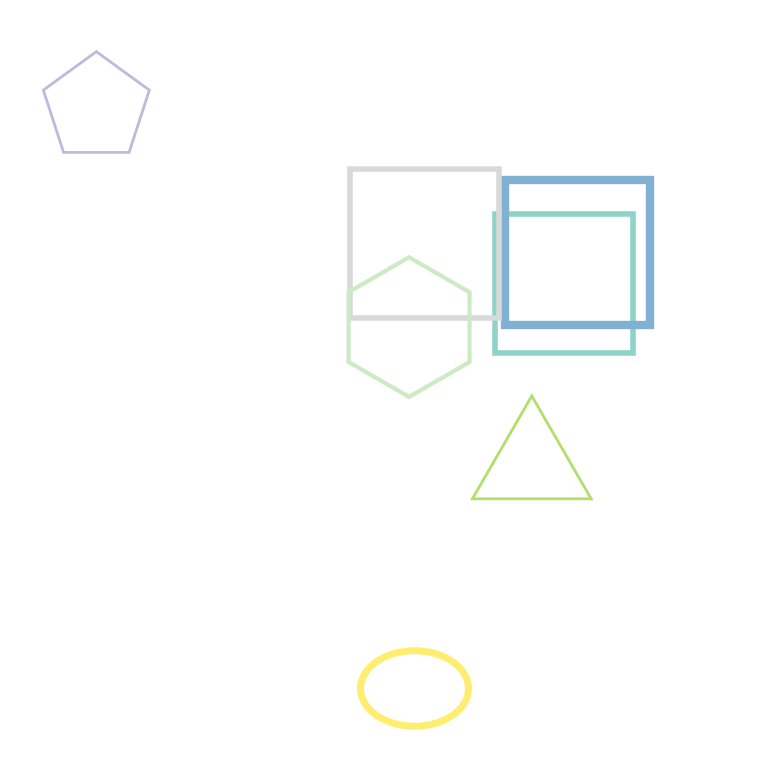[{"shape": "square", "thickness": 2, "radius": 0.45, "center": [0.733, 0.632]}, {"shape": "pentagon", "thickness": 1, "radius": 0.36, "center": [0.125, 0.861]}, {"shape": "square", "thickness": 3, "radius": 0.47, "center": [0.75, 0.672]}, {"shape": "triangle", "thickness": 1, "radius": 0.45, "center": [0.691, 0.397]}, {"shape": "square", "thickness": 2, "radius": 0.48, "center": [0.552, 0.684]}, {"shape": "hexagon", "thickness": 1.5, "radius": 0.45, "center": [0.531, 0.575]}, {"shape": "oval", "thickness": 2.5, "radius": 0.35, "center": [0.538, 0.106]}]